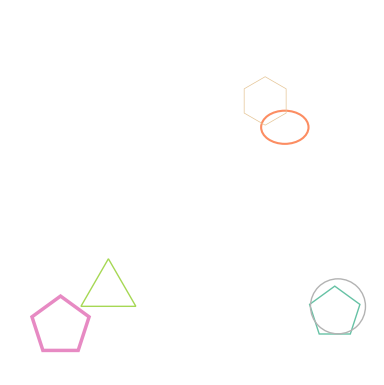[{"shape": "pentagon", "thickness": 1, "radius": 0.34, "center": [0.87, 0.188]}, {"shape": "oval", "thickness": 1.5, "radius": 0.31, "center": [0.74, 0.669]}, {"shape": "pentagon", "thickness": 2.5, "radius": 0.39, "center": [0.157, 0.153]}, {"shape": "triangle", "thickness": 1, "radius": 0.41, "center": [0.282, 0.246]}, {"shape": "hexagon", "thickness": 0.5, "radius": 0.31, "center": [0.689, 0.738]}, {"shape": "circle", "thickness": 1, "radius": 0.36, "center": [0.878, 0.204]}]